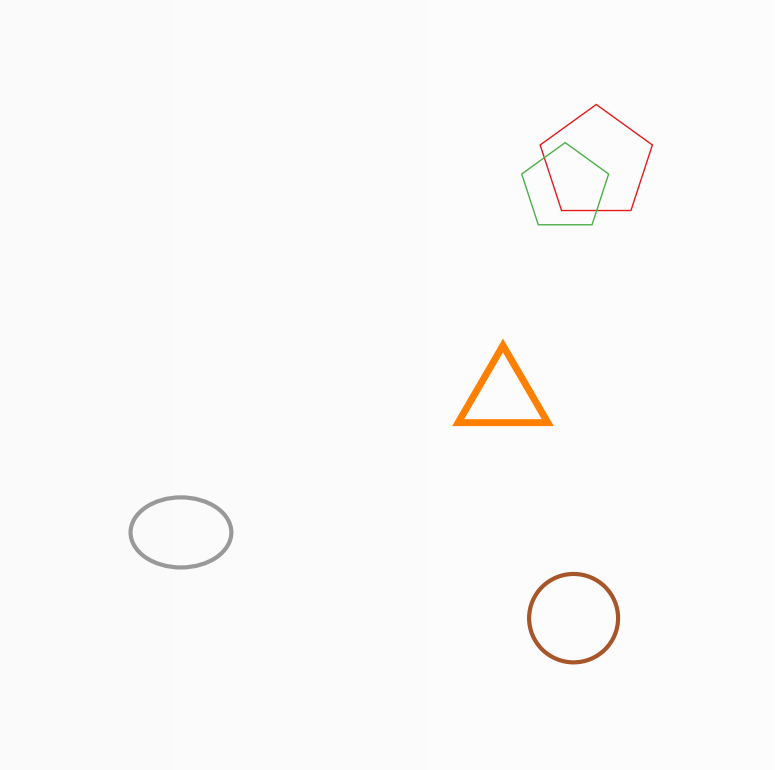[{"shape": "pentagon", "thickness": 0.5, "radius": 0.38, "center": [0.769, 0.788]}, {"shape": "pentagon", "thickness": 0.5, "radius": 0.29, "center": [0.729, 0.756]}, {"shape": "triangle", "thickness": 2.5, "radius": 0.33, "center": [0.649, 0.485]}, {"shape": "circle", "thickness": 1.5, "radius": 0.29, "center": [0.74, 0.197]}, {"shape": "oval", "thickness": 1.5, "radius": 0.33, "center": [0.233, 0.309]}]